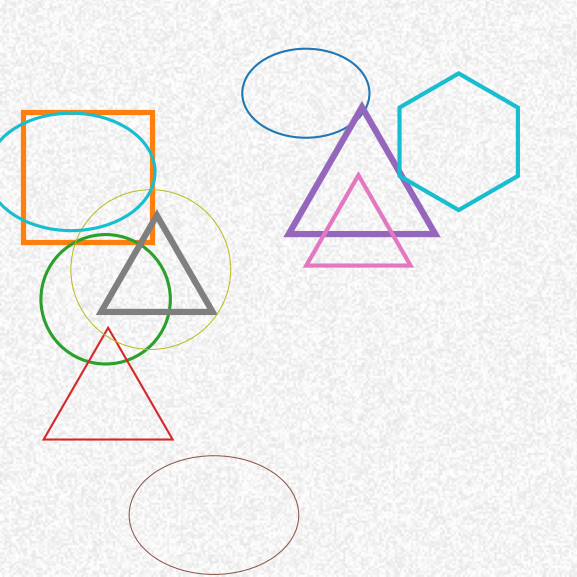[{"shape": "oval", "thickness": 1, "radius": 0.55, "center": [0.53, 0.838]}, {"shape": "square", "thickness": 2.5, "radius": 0.56, "center": [0.151, 0.693]}, {"shape": "circle", "thickness": 1.5, "radius": 0.56, "center": [0.183, 0.481]}, {"shape": "triangle", "thickness": 1, "radius": 0.65, "center": [0.187, 0.303]}, {"shape": "triangle", "thickness": 3, "radius": 0.73, "center": [0.627, 0.667]}, {"shape": "oval", "thickness": 0.5, "radius": 0.73, "center": [0.37, 0.107]}, {"shape": "triangle", "thickness": 2, "radius": 0.52, "center": [0.621, 0.591]}, {"shape": "triangle", "thickness": 3, "radius": 0.56, "center": [0.272, 0.515]}, {"shape": "circle", "thickness": 0.5, "radius": 0.69, "center": [0.261, 0.532]}, {"shape": "hexagon", "thickness": 2, "radius": 0.59, "center": [0.794, 0.754]}, {"shape": "oval", "thickness": 1.5, "radius": 0.73, "center": [0.123, 0.701]}]